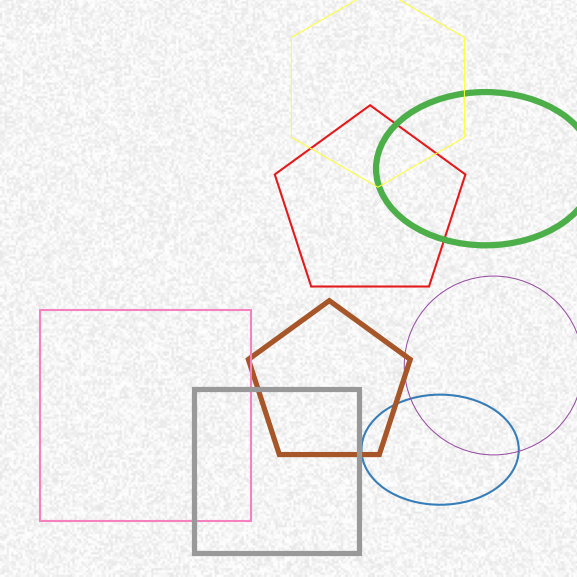[{"shape": "pentagon", "thickness": 1, "radius": 0.87, "center": [0.641, 0.643]}, {"shape": "oval", "thickness": 1, "radius": 0.68, "center": [0.762, 0.22]}, {"shape": "oval", "thickness": 3, "radius": 0.95, "center": [0.841, 0.707]}, {"shape": "circle", "thickness": 0.5, "radius": 0.77, "center": [0.855, 0.366]}, {"shape": "hexagon", "thickness": 0.5, "radius": 0.86, "center": [0.654, 0.848]}, {"shape": "pentagon", "thickness": 2.5, "radius": 0.74, "center": [0.57, 0.331]}, {"shape": "square", "thickness": 1, "radius": 0.91, "center": [0.252, 0.279]}, {"shape": "square", "thickness": 2.5, "radius": 0.71, "center": [0.479, 0.184]}]